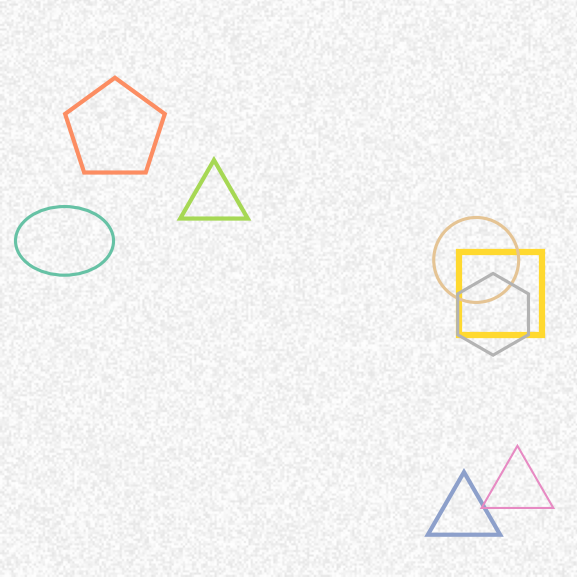[{"shape": "oval", "thickness": 1.5, "radius": 0.42, "center": [0.112, 0.582]}, {"shape": "pentagon", "thickness": 2, "radius": 0.45, "center": [0.199, 0.774]}, {"shape": "triangle", "thickness": 2, "radius": 0.36, "center": [0.803, 0.109]}, {"shape": "triangle", "thickness": 1, "radius": 0.36, "center": [0.896, 0.155]}, {"shape": "triangle", "thickness": 2, "radius": 0.34, "center": [0.371, 0.654]}, {"shape": "square", "thickness": 3, "radius": 0.36, "center": [0.867, 0.491]}, {"shape": "circle", "thickness": 1.5, "radius": 0.37, "center": [0.825, 0.549]}, {"shape": "hexagon", "thickness": 1.5, "radius": 0.35, "center": [0.854, 0.455]}]